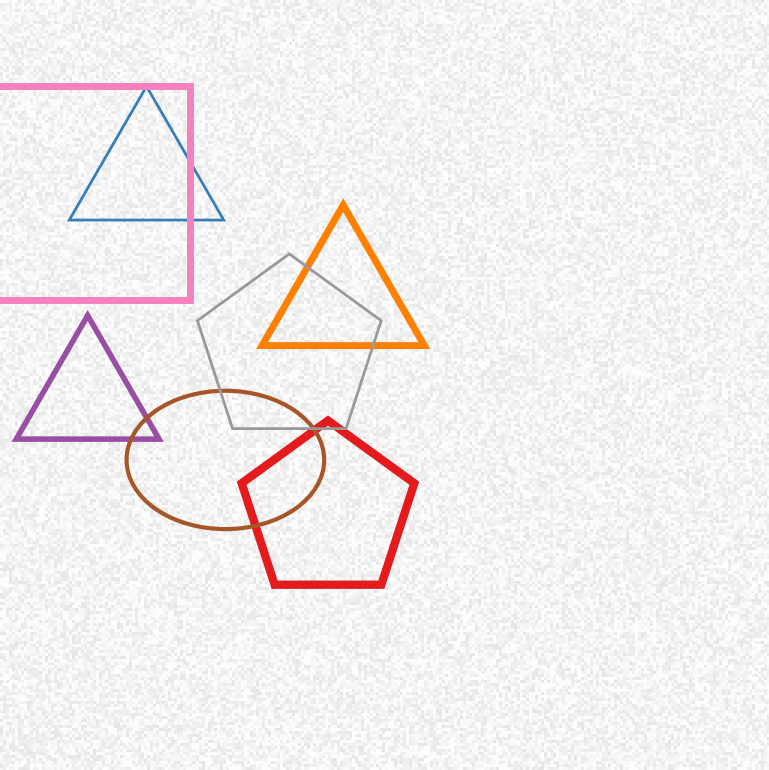[{"shape": "pentagon", "thickness": 3, "radius": 0.59, "center": [0.426, 0.336]}, {"shape": "triangle", "thickness": 1, "radius": 0.58, "center": [0.19, 0.772]}, {"shape": "triangle", "thickness": 2, "radius": 0.54, "center": [0.114, 0.483]}, {"shape": "triangle", "thickness": 2.5, "radius": 0.61, "center": [0.446, 0.612]}, {"shape": "oval", "thickness": 1.5, "radius": 0.64, "center": [0.293, 0.403]}, {"shape": "square", "thickness": 2.5, "radius": 0.7, "center": [0.108, 0.749]}, {"shape": "pentagon", "thickness": 1, "radius": 0.63, "center": [0.376, 0.545]}]